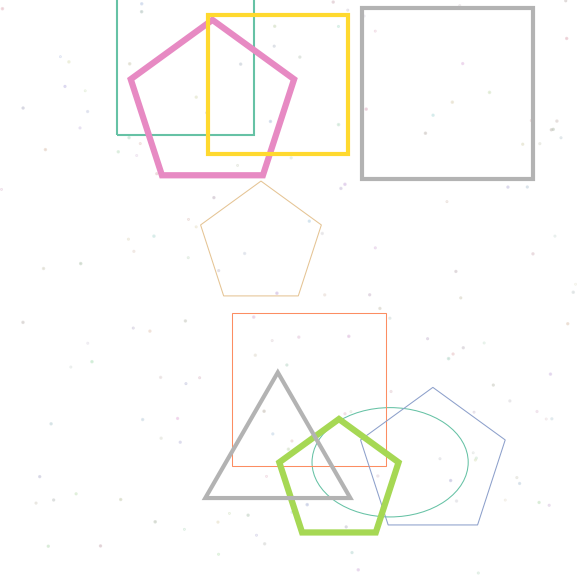[{"shape": "square", "thickness": 1, "radius": 0.59, "center": [0.321, 0.883]}, {"shape": "oval", "thickness": 0.5, "radius": 0.68, "center": [0.676, 0.199]}, {"shape": "square", "thickness": 0.5, "radius": 0.67, "center": [0.535, 0.325]}, {"shape": "pentagon", "thickness": 0.5, "radius": 0.66, "center": [0.75, 0.197]}, {"shape": "pentagon", "thickness": 3, "radius": 0.74, "center": [0.368, 0.816]}, {"shape": "pentagon", "thickness": 3, "radius": 0.54, "center": [0.587, 0.165]}, {"shape": "square", "thickness": 2, "radius": 0.6, "center": [0.481, 0.853]}, {"shape": "pentagon", "thickness": 0.5, "radius": 0.55, "center": [0.452, 0.576]}, {"shape": "square", "thickness": 2, "radius": 0.74, "center": [0.775, 0.837]}, {"shape": "triangle", "thickness": 2, "radius": 0.73, "center": [0.481, 0.209]}]